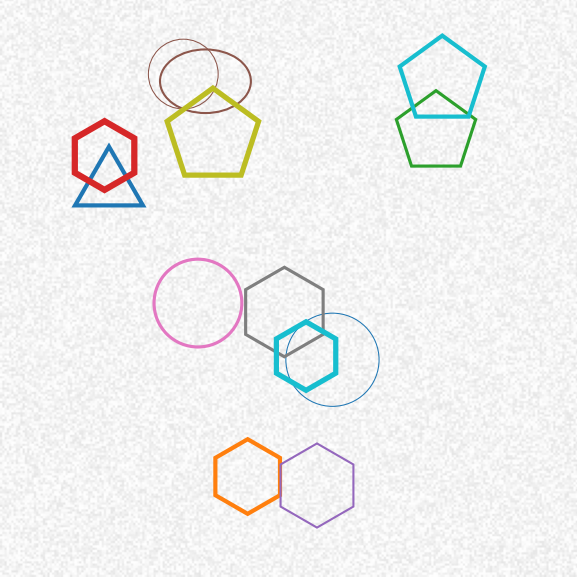[{"shape": "triangle", "thickness": 2, "radius": 0.34, "center": [0.189, 0.677]}, {"shape": "circle", "thickness": 0.5, "radius": 0.4, "center": [0.576, 0.376]}, {"shape": "hexagon", "thickness": 2, "radius": 0.32, "center": [0.429, 0.174]}, {"shape": "pentagon", "thickness": 1.5, "radius": 0.36, "center": [0.755, 0.77]}, {"shape": "hexagon", "thickness": 3, "radius": 0.3, "center": [0.181, 0.73]}, {"shape": "hexagon", "thickness": 1, "radius": 0.36, "center": [0.549, 0.158]}, {"shape": "oval", "thickness": 1, "radius": 0.39, "center": [0.356, 0.858]}, {"shape": "circle", "thickness": 0.5, "radius": 0.3, "center": [0.317, 0.871]}, {"shape": "circle", "thickness": 1.5, "radius": 0.38, "center": [0.343, 0.474]}, {"shape": "hexagon", "thickness": 1.5, "radius": 0.39, "center": [0.492, 0.459]}, {"shape": "pentagon", "thickness": 2.5, "radius": 0.42, "center": [0.369, 0.763]}, {"shape": "hexagon", "thickness": 2.5, "radius": 0.3, "center": [0.53, 0.383]}, {"shape": "pentagon", "thickness": 2, "radius": 0.39, "center": [0.766, 0.86]}]